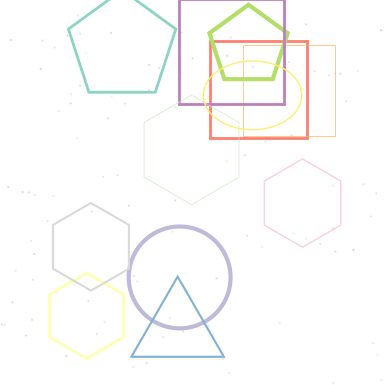[{"shape": "pentagon", "thickness": 2, "radius": 0.73, "center": [0.317, 0.879]}, {"shape": "hexagon", "thickness": 2, "radius": 0.55, "center": [0.225, 0.18]}, {"shape": "circle", "thickness": 3, "radius": 0.66, "center": [0.467, 0.279]}, {"shape": "square", "thickness": 2, "radius": 0.63, "center": [0.671, 0.768]}, {"shape": "triangle", "thickness": 1.5, "radius": 0.69, "center": [0.461, 0.143]}, {"shape": "square", "thickness": 0.5, "radius": 0.59, "center": [0.751, 0.765]}, {"shape": "pentagon", "thickness": 3, "radius": 0.53, "center": [0.646, 0.881]}, {"shape": "hexagon", "thickness": 1, "radius": 0.57, "center": [0.786, 0.472]}, {"shape": "hexagon", "thickness": 1.5, "radius": 0.57, "center": [0.236, 0.359]}, {"shape": "square", "thickness": 2, "radius": 0.68, "center": [0.601, 0.866]}, {"shape": "hexagon", "thickness": 0.5, "radius": 0.71, "center": [0.497, 0.611]}, {"shape": "oval", "thickness": 1, "radius": 0.64, "center": [0.656, 0.752]}]